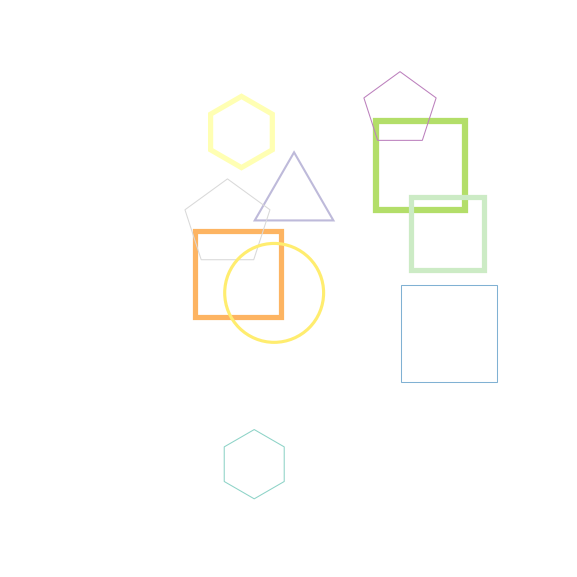[{"shape": "hexagon", "thickness": 0.5, "radius": 0.3, "center": [0.44, 0.195]}, {"shape": "hexagon", "thickness": 2.5, "radius": 0.31, "center": [0.418, 0.771]}, {"shape": "triangle", "thickness": 1, "radius": 0.39, "center": [0.509, 0.657]}, {"shape": "square", "thickness": 0.5, "radius": 0.42, "center": [0.778, 0.422]}, {"shape": "square", "thickness": 2.5, "radius": 0.37, "center": [0.413, 0.525]}, {"shape": "square", "thickness": 3, "radius": 0.39, "center": [0.728, 0.712]}, {"shape": "pentagon", "thickness": 0.5, "radius": 0.39, "center": [0.394, 0.612]}, {"shape": "pentagon", "thickness": 0.5, "radius": 0.33, "center": [0.693, 0.809]}, {"shape": "square", "thickness": 2.5, "radius": 0.31, "center": [0.775, 0.595]}, {"shape": "circle", "thickness": 1.5, "radius": 0.43, "center": [0.475, 0.492]}]